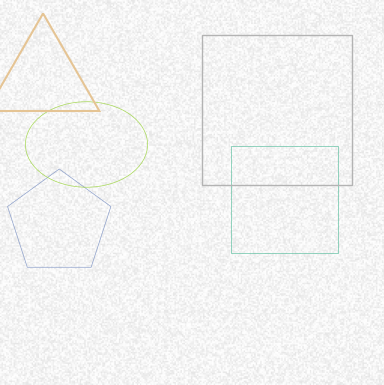[{"shape": "square", "thickness": 0.5, "radius": 0.69, "center": [0.739, 0.481]}, {"shape": "pentagon", "thickness": 0.5, "radius": 0.71, "center": [0.154, 0.42]}, {"shape": "oval", "thickness": 0.5, "radius": 0.79, "center": [0.225, 0.625]}, {"shape": "triangle", "thickness": 1.5, "radius": 0.84, "center": [0.112, 0.796]}, {"shape": "square", "thickness": 1, "radius": 0.98, "center": [0.72, 0.715]}]